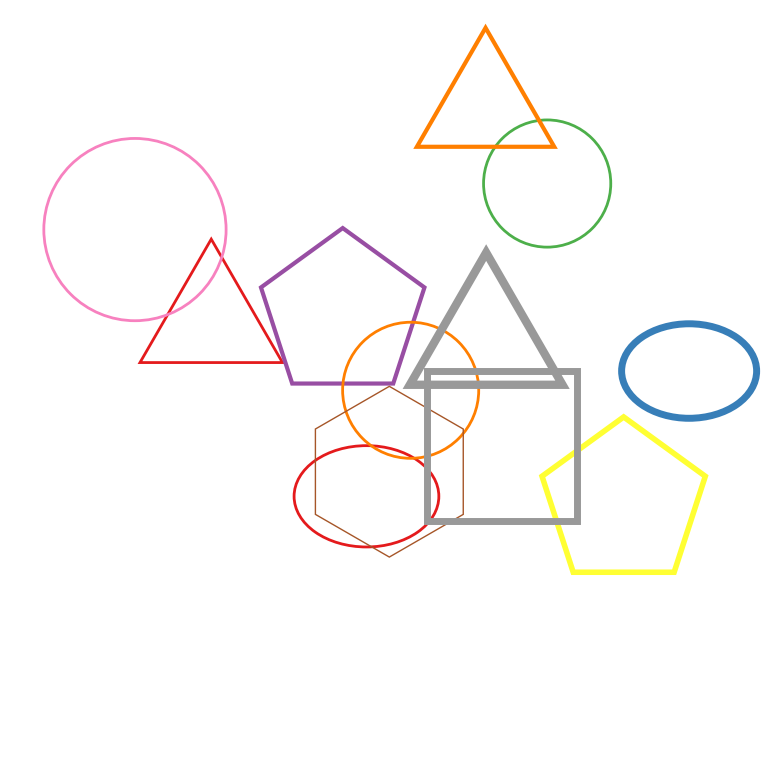[{"shape": "oval", "thickness": 1, "radius": 0.47, "center": [0.476, 0.355]}, {"shape": "triangle", "thickness": 1, "radius": 0.53, "center": [0.274, 0.583]}, {"shape": "oval", "thickness": 2.5, "radius": 0.44, "center": [0.895, 0.518]}, {"shape": "circle", "thickness": 1, "radius": 0.41, "center": [0.711, 0.762]}, {"shape": "pentagon", "thickness": 1.5, "radius": 0.56, "center": [0.445, 0.592]}, {"shape": "triangle", "thickness": 1.5, "radius": 0.51, "center": [0.631, 0.861]}, {"shape": "circle", "thickness": 1, "radius": 0.44, "center": [0.533, 0.493]}, {"shape": "pentagon", "thickness": 2, "radius": 0.56, "center": [0.81, 0.347]}, {"shape": "hexagon", "thickness": 0.5, "radius": 0.55, "center": [0.506, 0.387]}, {"shape": "circle", "thickness": 1, "radius": 0.59, "center": [0.175, 0.702]}, {"shape": "triangle", "thickness": 3, "radius": 0.57, "center": [0.631, 0.558]}, {"shape": "square", "thickness": 2.5, "radius": 0.49, "center": [0.652, 0.421]}]